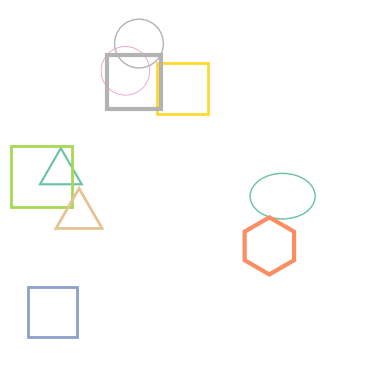[{"shape": "triangle", "thickness": 1.5, "radius": 0.31, "center": [0.158, 0.553]}, {"shape": "oval", "thickness": 1, "radius": 0.42, "center": [0.734, 0.49]}, {"shape": "hexagon", "thickness": 3, "radius": 0.37, "center": [0.7, 0.361]}, {"shape": "square", "thickness": 2, "radius": 0.32, "center": [0.136, 0.19]}, {"shape": "circle", "thickness": 0.5, "radius": 0.32, "center": [0.326, 0.816]}, {"shape": "square", "thickness": 2, "radius": 0.39, "center": [0.108, 0.541]}, {"shape": "square", "thickness": 2, "radius": 0.33, "center": [0.473, 0.769]}, {"shape": "triangle", "thickness": 2, "radius": 0.35, "center": [0.205, 0.441]}, {"shape": "circle", "thickness": 1, "radius": 0.32, "center": [0.361, 0.887]}, {"shape": "square", "thickness": 3, "radius": 0.35, "center": [0.348, 0.787]}]